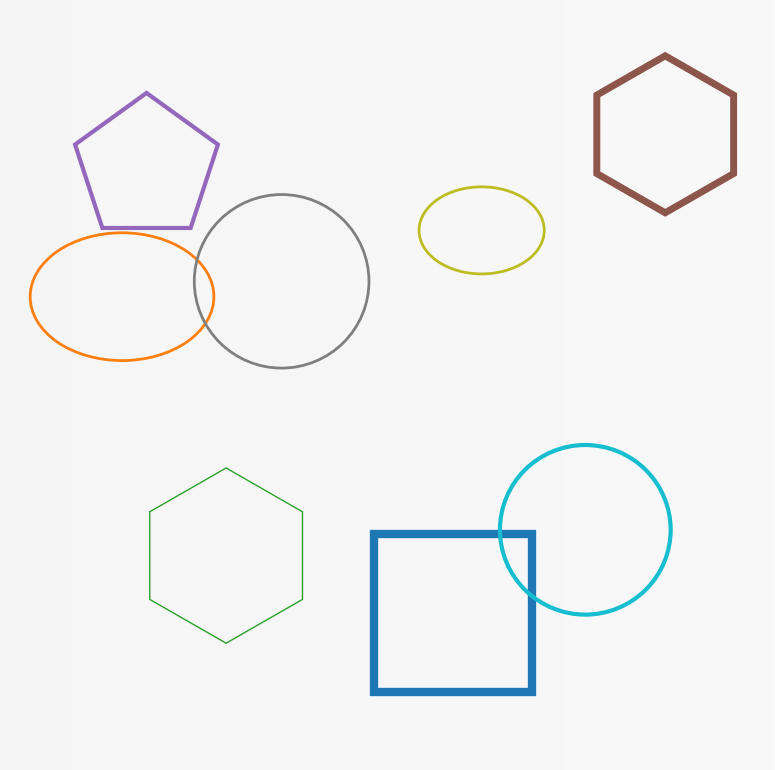[{"shape": "square", "thickness": 3, "radius": 0.51, "center": [0.584, 0.204]}, {"shape": "oval", "thickness": 1, "radius": 0.59, "center": [0.157, 0.615]}, {"shape": "hexagon", "thickness": 0.5, "radius": 0.57, "center": [0.292, 0.278]}, {"shape": "pentagon", "thickness": 1.5, "radius": 0.48, "center": [0.189, 0.782]}, {"shape": "hexagon", "thickness": 2.5, "radius": 0.51, "center": [0.858, 0.826]}, {"shape": "circle", "thickness": 1, "radius": 0.56, "center": [0.363, 0.635]}, {"shape": "oval", "thickness": 1, "radius": 0.4, "center": [0.621, 0.701]}, {"shape": "circle", "thickness": 1.5, "radius": 0.55, "center": [0.755, 0.312]}]